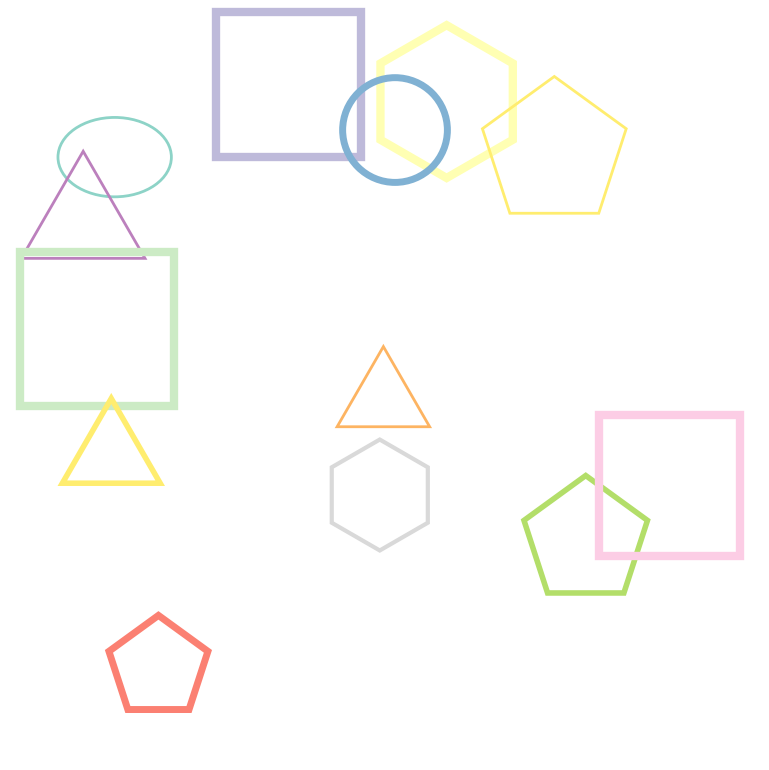[{"shape": "oval", "thickness": 1, "radius": 0.37, "center": [0.149, 0.796]}, {"shape": "hexagon", "thickness": 3, "radius": 0.5, "center": [0.58, 0.868]}, {"shape": "square", "thickness": 3, "radius": 0.47, "center": [0.375, 0.89]}, {"shape": "pentagon", "thickness": 2.5, "radius": 0.34, "center": [0.206, 0.133]}, {"shape": "circle", "thickness": 2.5, "radius": 0.34, "center": [0.513, 0.831]}, {"shape": "triangle", "thickness": 1, "radius": 0.35, "center": [0.498, 0.48]}, {"shape": "pentagon", "thickness": 2, "radius": 0.42, "center": [0.761, 0.298]}, {"shape": "square", "thickness": 3, "radius": 0.46, "center": [0.869, 0.369]}, {"shape": "hexagon", "thickness": 1.5, "radius": 0.36, "center": [0.493, 0.357]}, {"shape": "triangle", "thickness": 1, "radius": 0.46, "center": [0.108, 0.711]}, {"shape": "square", "thickness": 3, "radius": 0.5, "center": [0.126, 0.572]}, {"shape": "pentagon", "thickness": 1, "radius": 0.49, "center": [0.72, 0.802]}, {"shape": "triangle", "thickness": 2, "radius": 0.37, "center": [0.144, 0.409]}]